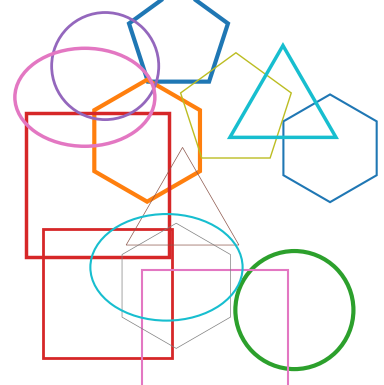[{"shape": "pentagon", "thickness": 3, "radius": 0.68, "center": [0.464, 0.897]}, {"shape": "hexagon", "thickness": 1.5, "radius": 0.7, "center": [0.857, 0.615]}, {"shape": "hexagon", "thickness": 3, "radius": 0.79, "center": [0.382, 0.635]}, {"shape": "circle", "thickness": 3, "radius": 0.77, "center": [0.765, 0.195]}, {"shape": "square", "thickness": 2, "radius": 0.84, "center": [0.279, 0.238]}, {"shape": "square", "thickness": 2.5, "radius": 0.93, "center": [0.253, 0.52]}, {"shape": "circle", "thickness": 2, "radius": 0.7, "center": [0.273, 0.828]}, {"shape": "triangle", "thickness": 0.5, "radius": 0.85, "center": [0.474, 0.448]}, {"shape": "square", "thickness": 1.5, "radius": 0.95, "center": [0.559, 0.11]}, {"shape": "oval", "thickness": 2.5, "radius": 0.91, "center": [0.22, 0.747]}, {"shape": "hexagon", "thickness": 0.5, "radius": 0.81, "center": [0.458, 0.258]}, {"shape": "pentagon", "thickness": 1, "radius": 0.76, "center": [0.613, 0.712]}, {"shape": "oval", "thickness": 1.5, "radius": 0.99, "center": [0.432, 0.306]}, {"shape": "triangle", "thickness": 2.5, "radius": 0.8, "center": [0.735, 0.723]}]